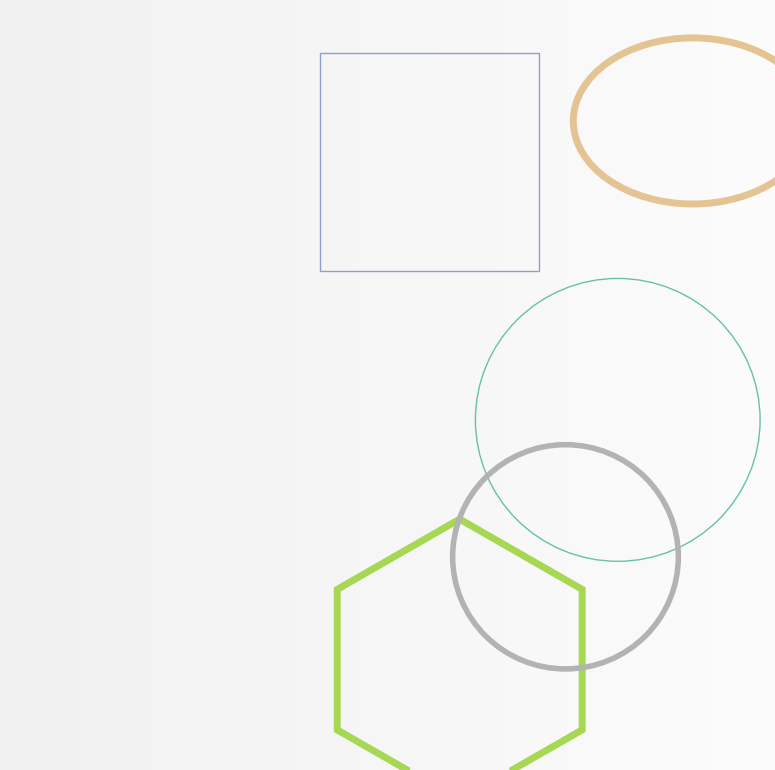[{"shape": "circle", "thickness": 0.5, "radius": 0.92, "center": [0.797, 0.455]}, {"shape": "square", "thickness": 0.5, "radius": 0.71, "center": [0.555, 0.79]}, {"shape": "hexagon", "thickness": 2.5, "radius": 0.91, "center": [0.593, 0.143]}, {"shape": "oval", "thickness": 2.5, "radius": 0.77, "center": [0.894, 0.843]}, {"shape": "circle", "thickness": 2, "radius": 0.73, "center": [0.73, 0.277]}]